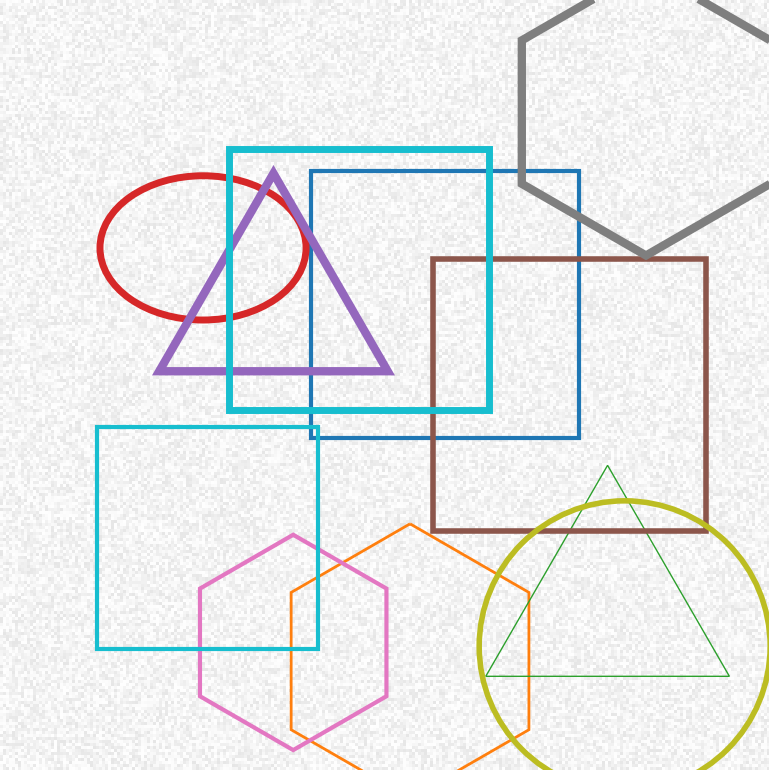[{"shape": "square", "thickness": 1.5, "radius": 0.87, "center": [0.578, 0.604]}, {"shape": "hexagon", "thickness": 1, "radius": 0.89, "center": [0.533, 0.141]}, {"shape": "triangle", "thickness": 0.5, "radius": 0.91, "center": [0.789, 0.213]}, {"shape": "oval", "thickness": 2.5, "radius": 0.67, "center": [0.264, 0.678]}, {"shape": "triangle", "thickness": 3, "radius": 0.86, "center": [0.355, 0.604]}, {"shape": "square", "thickness": 2, "radius": 0.88, "center": [0.74, 0.487]}, {"shape": "hexagon", "thickness": 1.5, "radius": 0.7, "center": [0.381, 0.166]}, {"shape": "hexagon", "thickness": 3, "radius": 0.93, "center": [0.839, 0.854]}, {"shape": "circle", "thickness": 2, "radius": 0.94, "center": [0.811, 0.161]}, {"shape": "square", "thickness": 1.5, "radius": 0.72, "center": [0.269, 0.301]}, {"shape": "square", "thickness": 2.5, "radius": 0.85, "center": [0.466, 0.637]}]